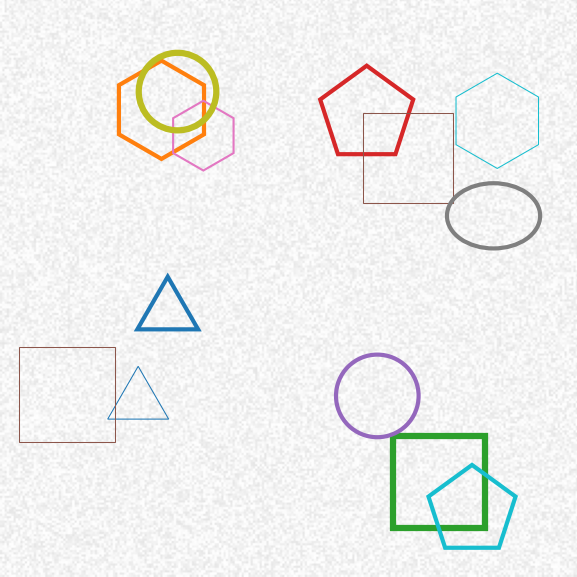[{"shape": "triangle", "thickness": 0.5, "radius": 0.3, "center": [0.239, 0.304]}, {"shape": "triangle", "thickness": 2, "radius": 0.3, "center": [0.29, 0.459]}, {"shape": "hexagon", "thickness": 2, "radius": 0.43, "center": [0.28, 0.809]}, {"shape": "square", "thickness": 3, "radius": 0.4, "center": [0.76, 0.165]}, {"shape": "pentagon", "thickness": 2, "radius": 0.42, "center": [0.635, 0.801]}, {"shape": "circle", "thickness": 2, "radius": 0.36, "center": [0.653, 0.314]}, {"shape": "square", "thickness": 0.5, "radius": 0.39, "center": [0.706, 0.726]}, {"shape": "square", "thickness": 0.5, "radius": 0.41, "center": [0.116, 0.316]}, {"shape": "hexagon", "thickness": 1, "radius": 0.3, "center": [0.352, 0.764]}, {"shape": "oval", "thickness": 2, "radius": 0.4, "center": [0.855, 0.625]}, {"shape": "circle", "thickness": 3, "radius": 0.34, "center": [0.307, 0.841]}, {"shape": "pentagon", "thickness": 2, "radius": 0.4, "center": [0.817, 0.115]}, {"shape": "hexagon", "thickness": 0.5, "radius": 0.41, "center": [0.861, 0.79]}]